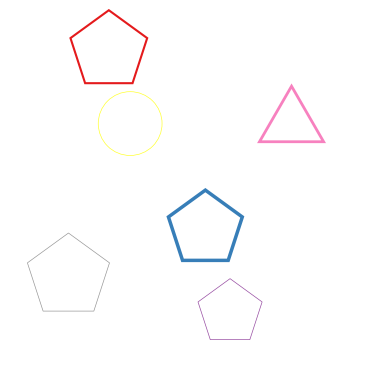[{"shape": "pentagon", "thickness": 1.5, "radius": 0.52, "center": [0.283, 0.869]}, {"shape": "pentagon", "thickness": 2.5, "radius": 0.5, "center": [0.533, 0.405]}, {"shape": "pentagon", "thickness": 0.5, "radius": 0.44, "center": [0.598, 0.189]}, {"shape": "circle", "thickness": 0.5, "radius": 0.41, "center": [0.338, 0.679]}, {"shape": "triangle", "thickness": 2, "radius": 0.48, "center": [0.757, 0.68]}, {"shape": "pentagon", "thickness": 0.5, "radius": 0.56, "center": [0.178, 0.283]}]